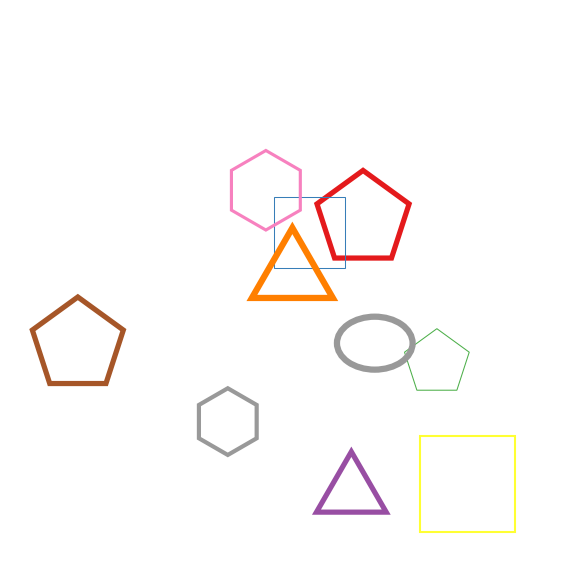[{"shape": "pentagon", "thickness": 2.5, "radius": 0.42, "center": [0.629, 0.62]}, {"shape": "square", "thickness": 0.5, "radius": 0.31, "center": [0.536, 0.596]}, {"shape": "pentagon", "thickness": 0.5, "radius": 0.29, "center": [0.757, 0.371]}, {"shape": "triangle", "thickness": 2.5, "radius": 0.35, "center": [0.608, 0.147]}, {"shape": "triangle", "thickness": 3, "radius": 0.4, "center": [0.506, 0.524]}, {"shape": "square", "thickness": 1, "radius": 0.41, "center": [0.81, 0.161]}, {"shape": "pentagon", "thickness": 2.5, "radius": 0.41, "center": [0.135, 0.402]}, {"shape": "hexagon", "thickness": 1.5, "radius": 0.34, "center": [0.46, 0.67]}, {"shape": "oval", "thickness": 3, "radius": 0.33, "center": [0.649, 0.405]}, {"shape": "hexagon", "thickness": 2, "radius": 0.29, "center": [0.394, 0.269]}]